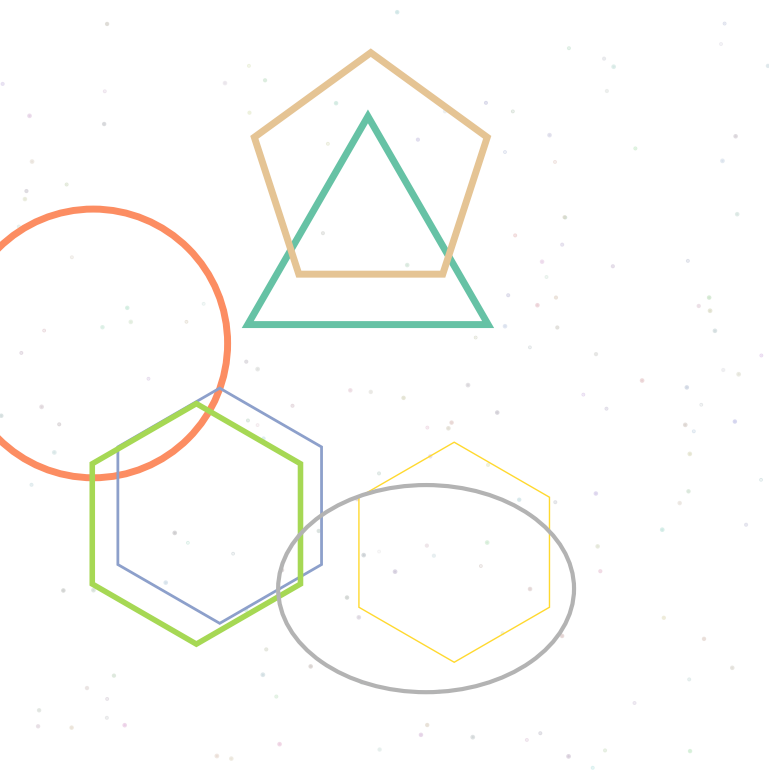[{"shape": "triangle", "thickness": 2.5, "radius": 0.9, "center": [0.478, 0.669]}, {"shape": "circle", "thickness": 2.5, "radius": 0.87, "center": [0.121, 0.554]}, {"shape": "hexagon", "thickness": 1, "radius": 0.76, "center": [0.285, 0.343]}, {"shape": "hexagon", "thickness": 2, "radius": 0.78, "center": [0.255, 0.32]}, {"shape": "hexagon", "thickness": 0.5, "radius": 0.71, "center": [0.59, 0.283]}, {"shape": "pentagon", "thickness": 2.5, "radius": 0.8, "center": [0.482, 0.773]}, {"shape": "oval", "thickness": 1.5, "radius": 0.96, "center": [0.553, 0.236]}]